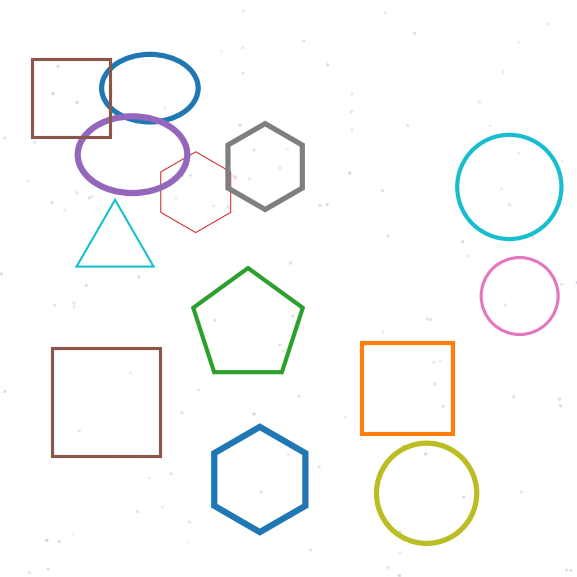[{"shape": "oval", "thickness": 2.5, "radius": 0.42, "center": [0.26, 0.847]}, {"shape": "hexagon", "thickness": 3, "radius": 0.46, "center": [0.45, 0.169]}, {"shape": "square", "thickness": 2, "radius": 0.39, "center": [0.706, 0.326]}, {"shape": "pentagon", "thickness": 2, "radius": 0.5, "center": [0.429, 0.435]}, {"shape": "hexagon", "thickness": 0.5, "radius": 0.35, "center": [0.339, 0.666]}, {"shape": "oval", "thickness": 3, "radius": 0.47, "center": [0.229, 0.731]}, {"shape": "square", "thickness": 1.5, "radius": 0.47, "center": [0.183, 0.303]}, {"shape": "square", "thickness": 1.5, "radius": 0.34, "center": [0.123, 0.83]}, {"shape": "circle", "thickness": 1.5, "radius": 0.33, "center": [0.9, 0.487]}, {"shape": "hexagon", "thickness": 2.5, "radius": 0.37, "center": [0.459, 0.711]}, {"shape": "circle", "thickness": 2.5, "radius": 0.43, "center": [0.739, 0.145]}, {"shape": "triangle", "thickness": 1, "radius": 0.39, "center": [0.199, 0.576]}, {"shape": "circle", "thickness": 2, "radius": 0.45, "center": [0.882, 0.675]}]